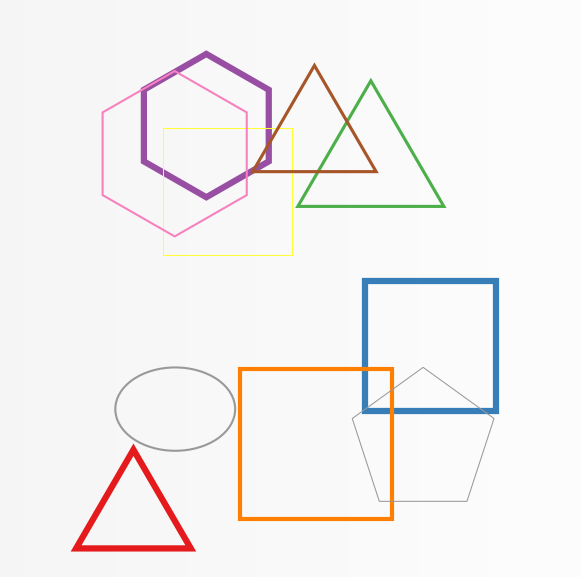[{"shape": "triangle", "thickness": 3, "radius": 0.57, "center": [0.23, 0.106]}, {"shape": "square", "thickness": 3, "radius": 0.56, "center": [0.74, 0.4]}, {"shape": "triangle", "thickness": 1.5, "radius": 0.73, "center": [0.638, 0.714]}, {"shape": "hexagon", "thickness": 3, "radius": 0.62, "center": [0.355, 0.782]}, {"shape": "square", "thickness": 2, "radius": 0.65, "center": [0.544, 0.23]}, {"shape": "square", "thickness": 0.5, "radius": 0.55, "center": [0.391, 0.667]}, {"shape": "triangle", "thickness": 1.5, "radius": 0.61, "center": [0.541, 0.763]}, {"shape": "hexagon", "thickness": 1, "radius": 0.72, "center": [0.301, 0.733]}, {"shape": "oval", "thickness": 1, "radius": 0.52, "center": [0.301, 0.291]}, {"shape": "pentagon", "thickness": 0.5, "radius": 0.64, "center": [0.728, 0.235]}]